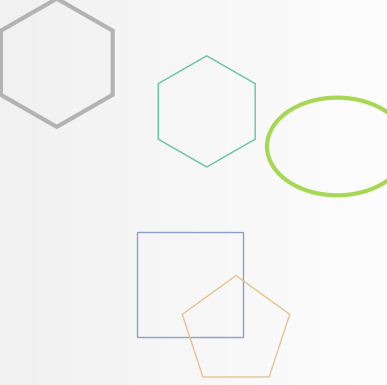[{"shape": "hexagon", "thickness": 1, "radius": 0.72, "center": [0.533, 0.711]}, {"shape": "square", "thickness": 1, "radius": 0.68, "center": [0.491, 0.262]}, {"shape": "oval", "thickness": 3, "radius": 0.91, "center": [0.87, 0.62]}, {"shape": "pentagon", "thickness": 1, "radius": 0.73, "center": [0.609, 0.139]}, {"shape": "hexagon", "thickness": 3, "radius": 0.83, "center": [0.147, 0.837]}]